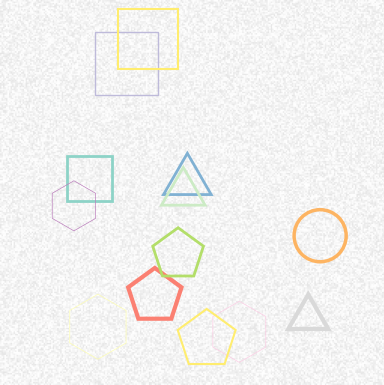[{"shape": "square", "thickness": 2, "radius": 0.29, "center": [0.233, 0.536]}, {"shape": "hexagon", "thickness": 0.5, "radius": 0.42, "center": [0.254, 0.151]}, {"shape": "square", "thickness": 1, "radius": 0.41, "center": [0.328, 0.835]}, {"shape": "pentagon", "thickness": 3, "radius": 0.36, "center": [0.402, 0.231]}, {"shape": "triangle", "thickness": 2, "radius": 0.36, "center": [0.487, 0.53]}, {"shape": "circle", "thickness": 2.5, "radius": 0.34, "center": [0.832, 0.388]}, {"shape": "pentagon", "thickness": 2, "radius": 0.35, "center": [0.463, 0.339]}, {"shape": "hexagon", "thickness": 0.5, "radius": 0.4, "center": [0.622, 0.138]}, {"shape": "triangle", "thickness": 3, "radius": 0.3, "center": [0.801, 0.175]}, {"shape": "hexagon", "thickness": 0.5, "radius": 0.33, "center": [0.192, 0.465]}, {"shape": "triangle", "thickness": 2, "radius": 0.33, "center": [0.476, 0.5]}, {"shape": "square", "thickness": 1.5, "radius": 0.39, "center": [0.384, 0.898]}, {"shape": "pentagon", "thickness": 1.5, "radius": 0.4, "center": [0.537, 0.118]}]